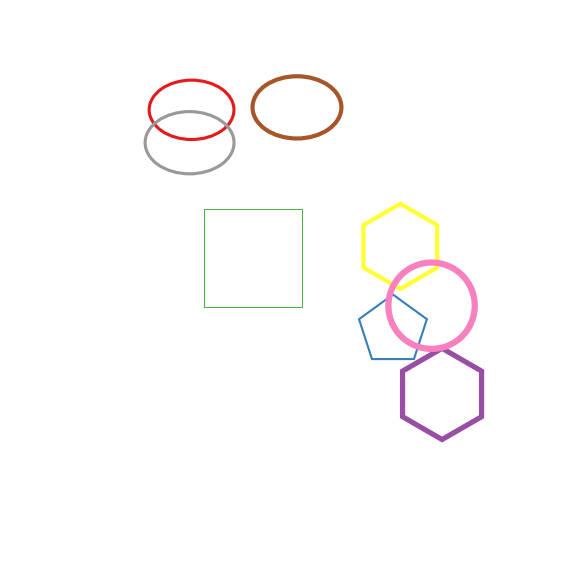[{"shape": "oval", "thickness": 1.5, "radius": 0.37, "center": [0.332, 0.809]}, {"shape": "pentagon", "thickness": 1, "radius": 0.31, "center": [0.68, 0.427]}, {"shape": "square", "thickness": 0.5, "radius": 0.42, "center": [0.438, 0.553]}, {"shape": "hexagon", "thickness": 2.5, "radius": 0.39, "center": [0.765, 0.317]}, {"shape": "hexagon", "thickness": 2, "radius": 0.37, "center": [0.693, 0.573]}, {"shape": "oval", "thickness": 2, "radius": 0.38, "center": [0.514, 0.813]}, {"shape": "circle", "thickness": 3, "radius": 0.37, "center": [0.747, 0.47]}, {"shape": "oval", "thickness": 1.5, "radius": 0.38, "center": [0.328, 0.752]}]